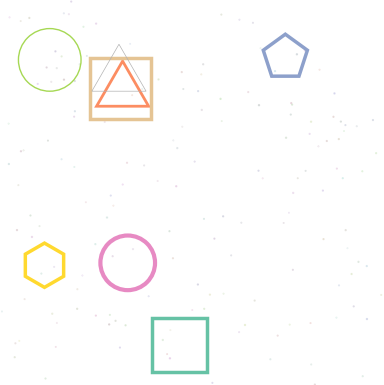[{"shape": "square", "thickness": 2.5, "radius": 0.36, "center": [0.466, 0.104]}, {"shape": "triangle", "thickness": 2, "radius": 0.39, "center": [0.318, 0.763]}, {"shape": "pentagon", "thickness": 2.5, "radius": 0.3, "center": [0.741, 0.851]}, {"shape": "circle", "thickness": 3, "radius": 0.35, "center": [0.332, 0.317]}, {"shape": "circle", "thickness": 1, "radius": 0.41, "center": [0.129, 0.844]}, {"shape": "hexagon", "thickness": 2.5, "radius": 0.29, "center": [0.116, 0.311]}, {"shape": "square", "thickness": 2.5, "radius": 0.39, "center": [0.313, 0.771]}, {"shape": "triangle", "thickness": 0.5, "radius": 0.41, "center": [0.309, 0.804]}]